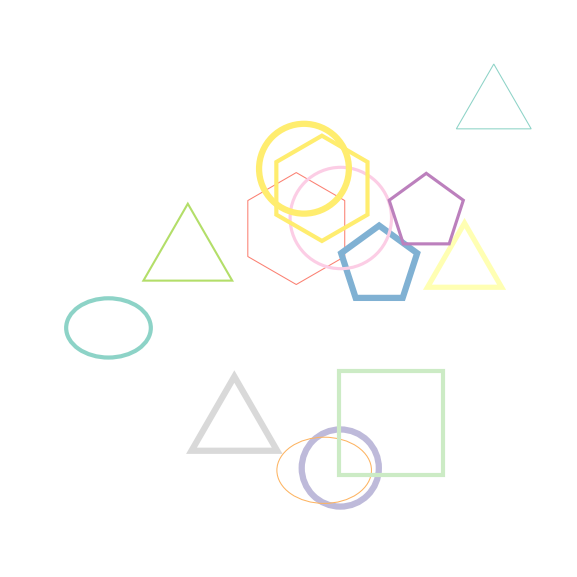[{"shape": "oval", "thickness": 2, "radius": 0.37, "center": [0.188, 0.431]}, {"shape": "triangle", "thickness": 0.5, "radius": 0.37, "center": [0.855, 0.813]}, {"shape": "triangle", "thickness": 2.5, "radius": 0.37, "center": [0.804, 0.539]}, {"shape": "circle", "thickness": 3, "radius": 0.33, "center": [0.589, 0.189]}, {"shape": "hexagon", "thickness": 0.5, "radius": 0.48, "center": [0.513, 0.603]}, {"shape": "pentagon", "thickness": 3, "radius": 0.35, "center": [0.657, 0.539]}, {"shape": "oval", "thickness": 0.5, "radius": 0.41, "center": [0.561, 0.185]}, {"shape": "triangle", "thickness": 1, "radius": 0.44, "center": [0.325, 0.558]}, {"shape": "circle", "thickness": 1.5, "radius": 0.44, "center": [0.59, 0.622]}, {"shape": "triangle", "thickness": 3, "radius": 0.43, "center": [0.406, 0.261]}, {"shape": "pentagon", "thickness": 1.5, "radius": 0.34, "center": [0.738, 0.631]}, {"shape": "square", "thickness": 2, "radius": 0.45, "center": [0.678, 0.266]}, {"shape": "hexagon", "thickness": 2, "radius": 0.46, "center": [0.557, 0.673]}, {"shape": "circle", "thickness": 3, "radius": 0.39, "center": [0.526, 0.707]}]